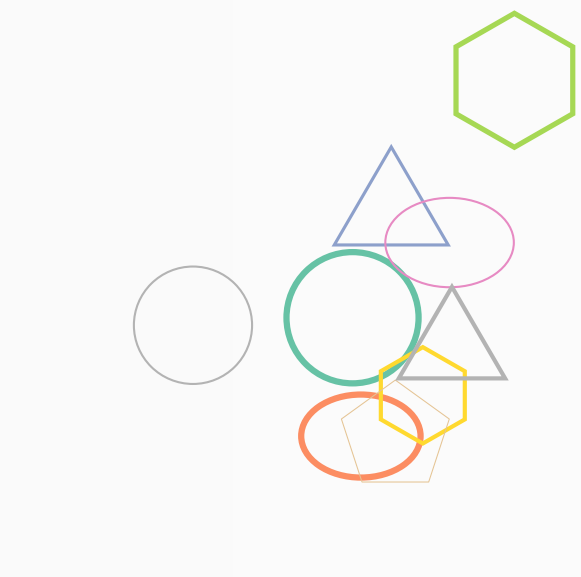[{"shape": "circle", "thickness": 3, "radius": 0.57, "center": [0.607, 0.449]}, {"shape": "oval", "thickness": 3, "radius": 0.51, "center": [0.621, 0.244]}, {"shape": "triangle", "thickness": 1.5, "radius": 0.57, "center": [0.673, 0.632]}, {"shape": "oval", "thickness": 1, "radius": 0.55, "center": [0.773, 0.579]}, {"shape": "hexagon", "thickness": 2.5, "radius": 0.58, "center": [0.885, 0.86]}, {"shape": "hexagon", "thickness": 2, "radius": 0.42, "center": [0.727, 0.315]}, {"shape": "pentagon", "thickness": 0.5, "radius": 0.49, "center": [0.68, 0.243]}, {"shape": "triangle", "thickness": 2, "radius": 0.53, "center": [0.778, 0.397]}, {"shape": "circle", "thickness": 1, "radius": 0.51, "center": [0.332, 0.436]}]